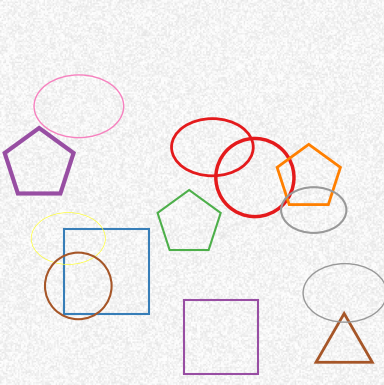[{"shape": "oval", "thickness": 2, "radius": 0.53, "center": [0.552, 0.618]}, {"shape": "circle", "thickness": 2.5, "radius": 0.51, "center": [0.662, 0.539]}, {"shape": "square", "thickness": 1.5, "radius": 0.55, "center": [0.276, 0.294]}, {"shape": "pentagon", "thickness": 1.5, "radius": 0.43, "center": [0.491, 0.42]}, {"shape": "square", "thickness": 1.5, "radius": 0.48, "center": [0.573, 0.125]}, {"shape": "pentagon", "thickness": 3, "radius": 0.47, "center": [0.102, 0.573]}, {"shape": "pentagon", "thickness": 2, "radius": 0.43, "center": [0.802, 0.539]}, {"shape": "oval", "thickness": 0.5, "radius": 0.48, "center": [0.177, 0.38]}, {"shape": "triangle", "thickness": 2, "radius": 0.42, "center": [0.894, 0.101]}, {"shape": "circle", "thickness": 1.5, "radius": 0.43, "center": [0.203, 0.257]}, {"shape": "oval", "thickness": 1, "radius": 0.58, "center": [0.205, 0.724]}, {"shape": "oval", "thickness": 1.5, "radius": 0.42, "center": [0.815, 0.454]}, {"shape": "oval", "thickness": 1, "radius": 0.54, "center": [0.896, 0.239]}]